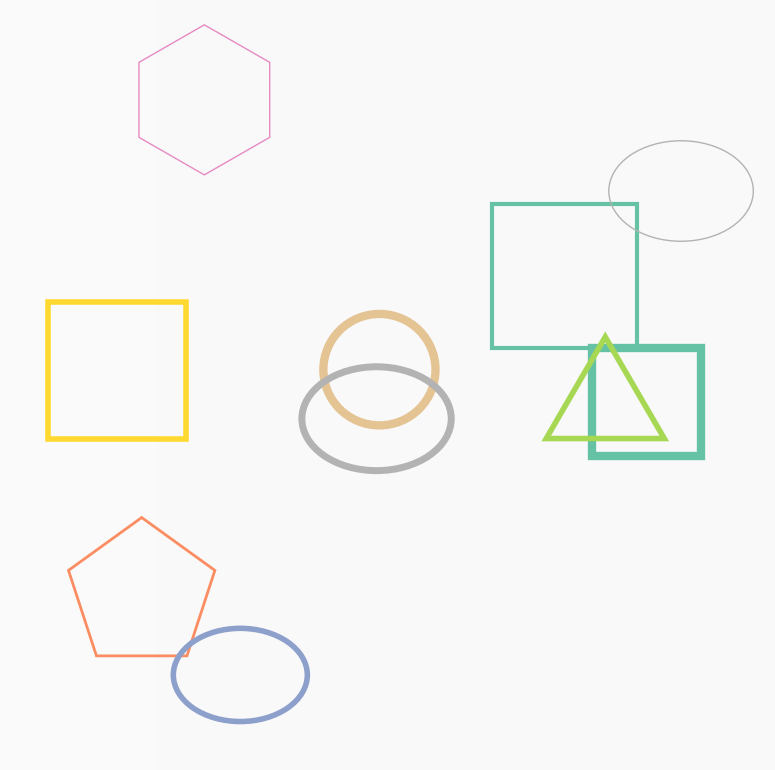[{"shape": "square", "thickness": 1.5, "radius": 0.47, "center": [0.728, 0.641]}, {"shape": "square", "thickness": 3, "radius": 0.35, "center": [0.834, 0.478]}, {"shape": "pentagon", "thickness": 1, "radius": 0.5, "center": [0.183, 0.229]}, {"shape": "oval", "thickness": 2, "radius": 0.43, "center": [0.31, 0.123]}, {"shape": "hexagon", "thickness": 0.5, "radius": 0.49, "center": [0.264, 0.87]}, {"shape": "triangle", "thickness": 2, "radius": 0.44, "center": [0.781, 0.474]}, {"shape": "square", "thickness": 2, "radius": 0.44, "center": [0.151, 0.519]}, {"shape": "circle", "thickness": 3, "radius": 0.36, "center": [0.49, 0.52]}, {"shape": "oval", "thickness": 0.5, "radius": 0.47, "center": [0.879, 0.752]}, {"shape": "oval", "thickness": 2.5, "radius": 0.48, "center": [0.486, 0.456]}]